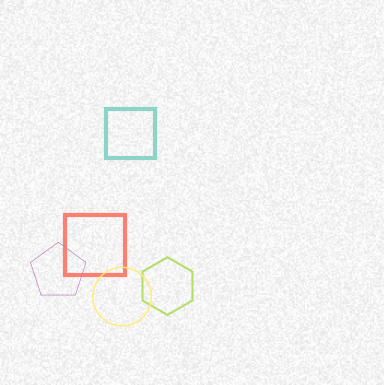[{"shape": "square", "thickness": 3, "radius": 0.32, "center": [0.339, 0.654]}, {"shape": "square", "thickness": 3, "radius": 0.39, "center": [0.247, 0.363]}, {"shape": "hexagon", "thickness": 1.5, "radius": 0.37, "center": [0.435, 0.257]}, {"shape": "pentagon", "thickness": 0.5, "radius": 0.38, "center": [0.151, 0.295]}, {"shape": "circle", "thickness": 1, "radius": 0.38, "center": [0.317, 0.229]}]